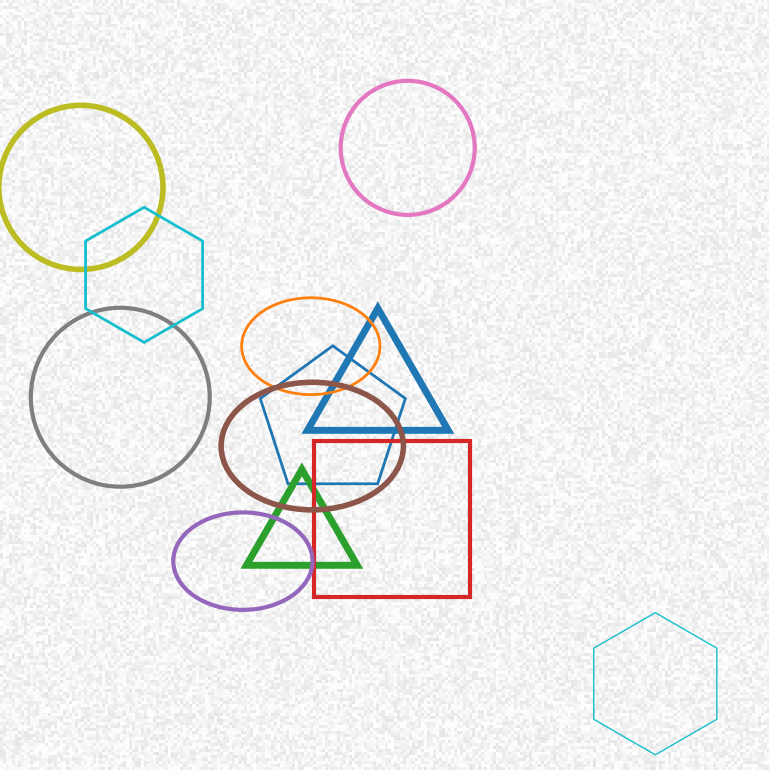[{"shape": "triangle", "thickness": 2.5, "radius": 0.53, "center": [0.491, 0.494]}, {"shape": "pentagon", "thickness": 1, "radius": 0.5, "center": [0.432, 0.452]}, {"shape": "oval", "thickness": 1, "radius": 0.45, "center": [0.404, 0.55]}, {"shape": "triangle", "thickness": 2.5, "radius": 0.42, "center": [0.392, 0.307]}, {"shape": "square", "thickness": 1.5, "radius": 0.51, "center": [0.509, 0.326]}, {"shape": "oval", "thickness": 1.5, "radius": 0.45, "center": [0.315, 0.271]}, {"shape": "oval", "thickness": 2, "radius": 0.59, "center": [0.406, 0.421]}, {"shape": "circle", "thickness": 1.5, "radius": 0.44, "center": [0.529, 0.808]}, {"shape": "circle", "thickness": 1.5, "radius": 0.58, "center": [0.156, 0.484]}, {"shape": "circle", "thickness": 2, "radius": 0.53, "center": [0.105, 0.757]}, {"shape": "hexagon", "thickness": 0.5, "radius": 0.46, "center": [0.851, 0.112]}, {"shape": "hexagon", "thickness": 1, "radius": 0.44, "center": [0.187, 0.643]}]